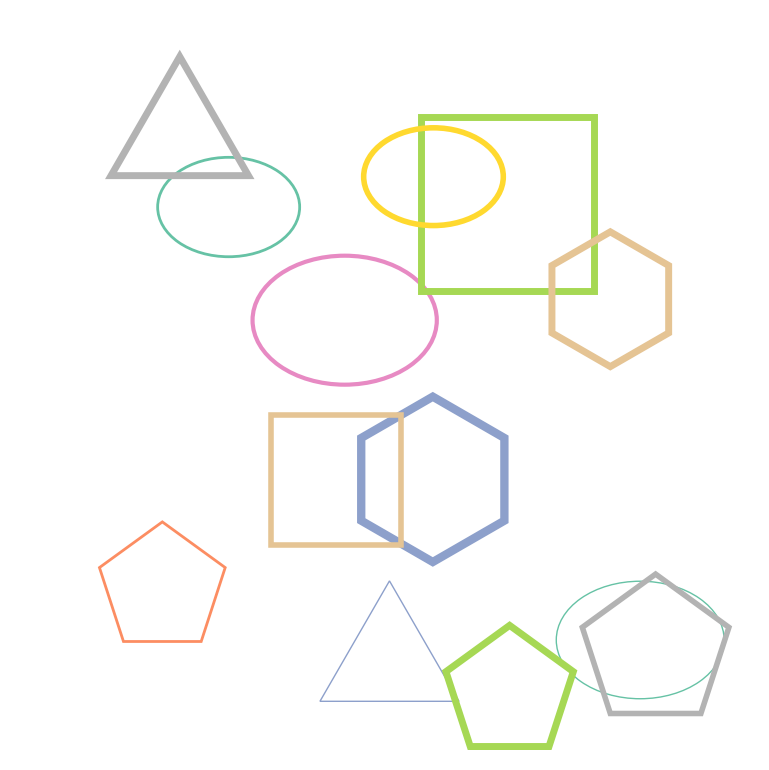[{"shape": "oval", "thickness": 1, "radius": 0.46, "center": [0.297, 0.731]}, {"shape": "oval", "thickness": 0.5, "radius": 0.55, "center": [0.831, 0.169]}, {"shape": "pentagon", "thickness": 1, "radius": 0.43, "center": [0.211, 0.236]}, {"shape": "triangle", "thickness": 0.5, "radius": 0.52, "center": [0.506, 0.141]}, {"shape": "hexagon", "thickness": 3, "radius": 0.54, "center": [0.562, 0.377]}, {"shape": "oval", "thickness": 1.5, "radius": 0.6, "center": [0.448, 0.584]}, {"shape": "pentagon", "thickness": 2.5, "radius": 0.43, "center": [0.662, 0.101]}, {"shape": "square", "thickness": 2.5, "radius": 0.56, "center": [0.659, 0.735]}, {"shape": "oval", "thickness": 2, "radius": 0.45, "center": [0.563, 0.771]}, {"shape": "square", "thickness": 2, "radius": 0.42, "center": [0.436, 0.377]}, {"shape": "hexagon", "thickness": 2.5, "radius": 0.44, "center": [0.793, 0.611]}, {"shape": "triangle", "thickness": 2.5, "radius": 0.52, "center": [0.233, 0.823]}, {"shape": "pentagon", "thickness": 2, "radius": 0.5, "center": [0.851, 0.154]}]